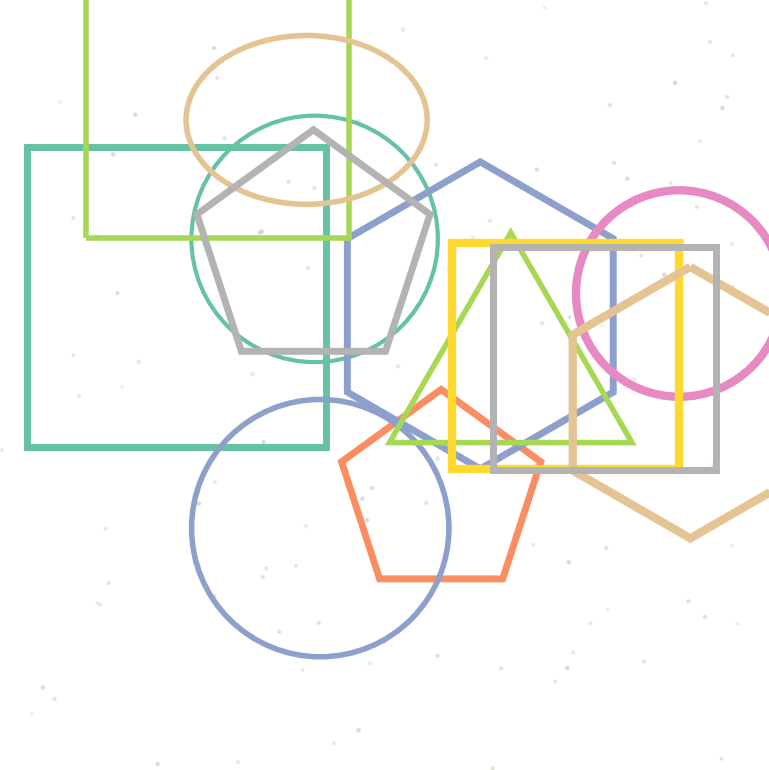[{"shape": "square", "thickness": 2.5, "radius": 0.97, "center": [0.229, 0.614]}, {"shape": "circle", "thickness": 1.5, "radius": 0.8, "center": [0.409, 0.69]}, {"shape": "pentagon", "thickness": 2.5, "radius": 0.68, "center": [0.573, 0.358]}, {"shape": "hexagon", "thickness": 2.5, "radius": 1.0, "center": [0.624, 0.59]}, {"shape": "circle", "thickness": 2, "radius": 0.84, "center": [0.416, 0.314]}, {"shape": "circle", "thickness": 3, "radius": 0.67, "center": [0.882, 0.619]}, {"shape": "square", "thickness": 2, "radius": 0.86, "center": [0.283, 0.862]}, {"shape": "triangle", "thickness": 2, "radius": 0.91, "center": [0.663, 0.516]}, {"shape": "square", "thickness": 3, "radius": 0.74, "center": [0.734, 0.537]}, {"shape": "oval", "thickness": 2, "radius": 0.78, "center": [0.398, 0.844]}, {"shape": "hexagon", "thickness": 3, "radius": 0.88, "center": [0.896, 0.477]}, {"shape": "pentagon", "thickness": 2.5, "radius": 0.8, "center": [0.407, 0.672]}, {"shape": "square", "thickness": 2.5, "radius": 0.72, "center": [0.785, 0.534]}]